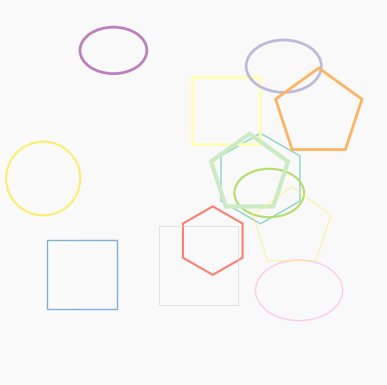[{"shape": "hexagon", "thickness": 1, "radius": 0.59, "center": [0.672, 0.536]}, {"shape": "square", "thickness": 2, "radius": 0.44, "center": [0.582, 0.713]}, {"shape": "oval", "thickness": 2, "radius": 0.49, "center": [0.732, 0.828]}, {"shape": "hexagon", "thickness": 1.5, "radius": 0.44, "center": [0.549, 0.375]}, {"shape": "square", "thickness": 1, "radius": 0.45, "center": [0.213, 0.287]}, {"shape": "pentagon", "thickness": 2, "radius": 0.59, "center": [0.823, 0.706]}, {"shape": "oval", "thickness": 1.5, "radius": 0.45, "center": [0.695, 0.499]}, {"shape": "oval", "thickness": 1, "radius": 0.56, "center": [0.772, 0.246]}, {"shape": "square", "thickness": 0.5, "radius": 0.51, "center": [0.511, 0.31]}, {"shape": "oval", "thickness": 2, "radius": 0.43, "center": [0.293, 0.869]}, {"shape": "pentagon", "thickness": 3, "radius": 0.52, "center": [0.644, 0.548]}, {"shape": "circle", "thickness": 1.5, "radius": 0.48, "center": [0.112, 0.536]}, {"shape": "pentagon", "thickness": 0.5, "radius": 0.53, "center": [0.753, 0.409]}]